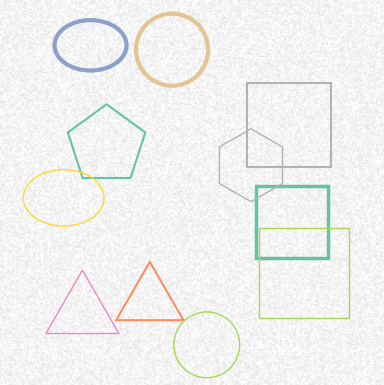[{"shape": "square", "thickness": 2.5, "radius": 0.46, "center": [0.758, 0.424]}, {"shape": "pentagon", "thickness": 1.5, "radius": 0.53, "center": [0.277, 0.623]}, {"shape": "triangle", "thickness": 1.5, "radius": 0.5, "center": [0.389, 0.219]}, {"shape": "oval", "thickness": 3, "radius": 0.47, "center": [0.235, 0.882]}, {"shape": "triangle", "thickness": 1, "radius": 0.55, "center": [0.214, 0.189]}, {"shape": "square", "thickness": 1, "radius": 0.59, "center": [0.79, 0.292]}, {"shape": "circle", "thickness": 1, "radius": 0.43, "center": [0.537, 0.104]}, {"shape": "oval", "thickness": 1, "radius": 0.52, "center": [0.165, 0.486]}, {"shape": "circle", "thickness": 3, "radius": 0.47, "center": [0.447, 0.871]}, {"shape": "square", "thickness": 1.5, "radius": 0.55, "center": [0.751, 0.677]}, {"shape": "hexagon", "thickness": 1, "radius": 0.47, "center": [0.652, 0.571]}]